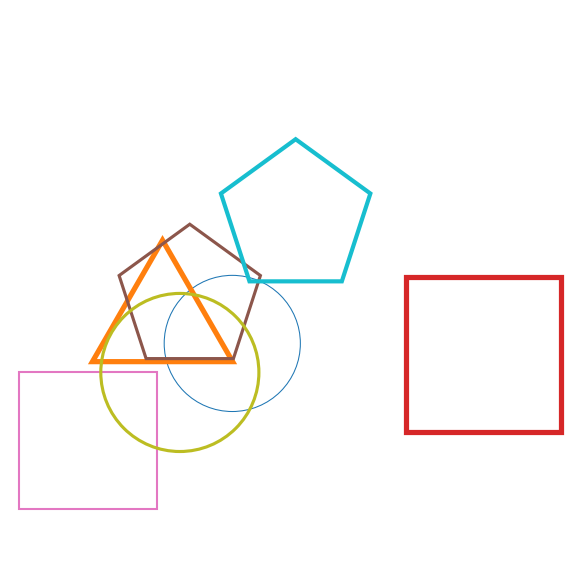[{"shape": "circle", "thickness": 0.5, "radius": 0.59, "center": [0.402, 0.404]}, {"shape": "triangle", "thickness": 2.5, "radius": 0.7, "center": [0.281, 0.443]}, {"shape": "square", "thickness": 2.5, "radius": 0.67, "center": [0.838, 0.385]}, {"shape": "pentagon", "thickness": 1.5, "radius": 0.64, "center": [0.329, 0.482]}, {"shape": "square", "thickness": 1, "radius": 0.6, "center": [0.152, 0.236]}, {"shape": "circle", "thickness": 1.5, "radius": 0.68, "center": [0.311, 0.354]}, {"shape": "pentagon", "thickness": 2, "radius": 0.68, "center": [0.512, 0.622]}]